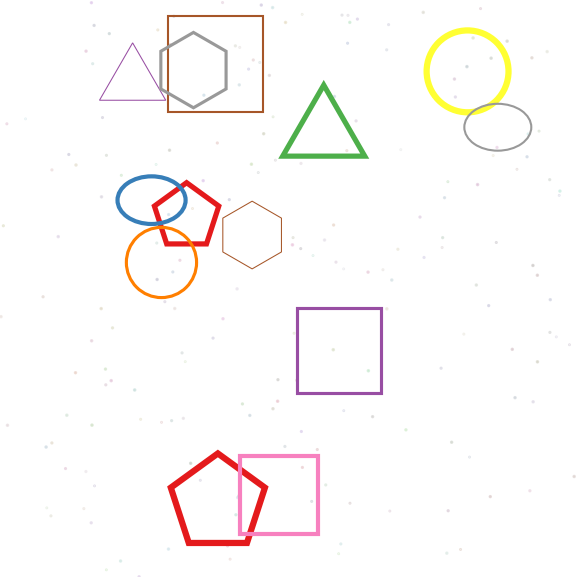[{"shape": "pentagon", "thickness": 3, "radius": 0.43, "center": [0.377, 0.128]}, {"shape": "pentagon", "thickness": 2.5, "radius": 0.29, "center": [0.323, 0.624]}, {"shape": "oval", "thickness": 2, "radius": 0.29, "center": [0.262, 0.653]}, {"shape": "triangle", "thickness": 2.5, "radius": 0.41, "center": [0.561, 0.77]}, {"shape": "square", "thickness": 1.5, "radius": 0.37, "center": [0.587, 0.393]}, {"shape": "triangle", "thickness": 0.5, "radius": 0.33, "center": [0.23, 0.859]}, {"shape": "circle", "thickness": 1.5, "radius": 0.3, "center": [0.28, 0.545]}, {"shape": "circle", "thickness": 3, "radius": 0.35, "center": [0.81, 0.876]}, {"shape": "hexagon", "thickness": 0.5, "radius": 0.29, "center": [0.437, 0.592]}, {"shape": "square", "thickness": 1, "radius": 0.42, "center": [0.373, 0.888]}, {"shape": "square", "thickness": 2, "radius": 0.34, "center": [0.483, 0.142]}, {"shape": "hexagon", "thickness": 1.5, "radius": 0.33, "center": [0.335, 0.878]}, {"shape": "oval", "thickness": 1, "radius": 0.29, "center": [0.862, 0.779]}]